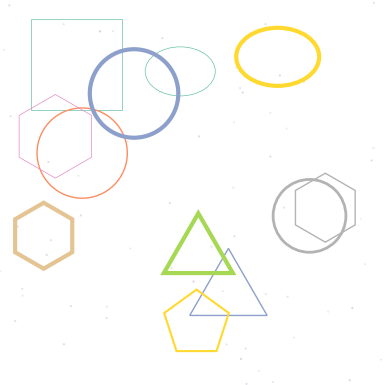[{"shape": "square", "thickness": 0.5, "radius": 0.59, "center": [0.2, 0.831]}, {"shape": "oval", "thickness": 0.5, "radius": 0.45, "center": [0.468, 0.815]}, {"shape": "circle", "thickness": 1, "radius": 0.59, "center": [0.213, 0.602]}, {"shape": "circle", "thickness": 3, "radius": 0.57, "center": [0.348, 0.757]}, {"shape": "triangle", "thickness": 1, "radius": 0.58, "center": [0.593, 0.239]}, {"shape": "hexagon", "thickness": 0.5, "radius": 0.54, "center": [0.144, 0.646]}, {"shape": "triangle", "thickness": 3, "radius": 0.52, "center": [0.515, 0.342]}, {"shape": "oval", "thickness": 3, "radius": 0.54, "center": [0.721, 0.852]}, {"shape": "pentagon", "thickness": 1.5, "radius": 0.44, "center": [0.51, 0.16]}, {"shape": "hexagon", "thickness": 3, "radius": 0.43, "center": [0.113, 0.388]}, {"shape": "hexagon", "thickness": 1, "radius": 0.45, "center": [0.845, 0.461]}, {"shape": "circle", "thickness": 2, "radius": 0.47, "center": [0.804, 0.439]}]